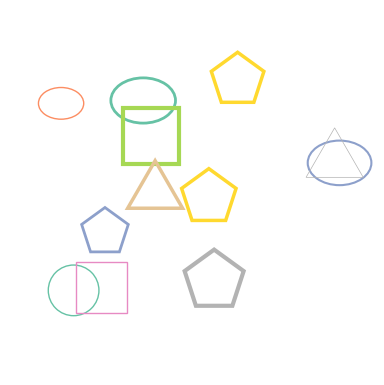[{"shape": "circle", "thickness": 1, "radius": 0.33, "center": [0.191, 0.246]}, {"shape": "oval", "thickness": 2, "radius": 0.42, "center": [0.372, 0.739]}, {"shape": "oval", "thickness": 1, "radius": 0.29, "center": [0.159, 0.732]}, {"shape": "oval", "thickness": 1.5, "radius": 0.41, "center": [0.882, 0.577]}, {"shape": "pentagon", "thickness": 2, "radius": 0.32, "center": [0.273, 0.397]}, {"shape": "square", "thickness": 1, "radius": 0.33, "center": [0.264, 0.253]}, {"shape": "square", "thickness": 3, "radius": 0.37, "center": [0.391, 0.646]}, {"shape": "pentagon", "thickness": 2.5, "radius": 0.37, "center": [0.542, 0.488]}, {"shape": "pentagon", "thickness": 2.5, "radius": 0.36, "center": [0.617, 0.792]}, {"shape": "triangle", "thickness": 2.5, "radius": 0.41, "center": [0.403, 0.5]}, {"shape": "triangle", "thickness": 0.5, "radius": 0.43, "center": [0.869, 0.582]}, {"shape": "pentagon", "thickness": 3, "radius": 0.4, "center": [0.556, 0.271]}]